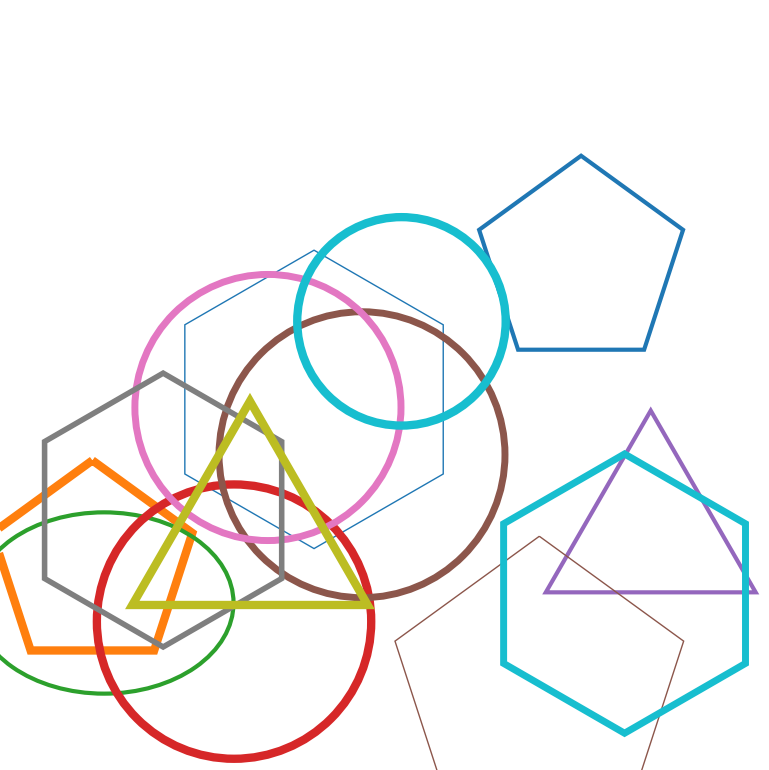[{"shape": "hexagon", "thickness": 0.5, "radius": 0.97, "center": [0.408, 0.481]}, {"shape": "pentagon", "thickness": 1.5, "radius": 0.7, "center": [0.755, 0.658]}, {"shape": "pentagon", "thickness": 3, "radius": 0.68, "center": [0.12, 0.266]}, {"shape": "oval", "thickness": 1.5, "radius": 0.84, "center": [0.135, 0.217]}, {"shape": "circle", "thickness": 3, "radius": 0.89, "center": [0.304, 0.193]}, {"shape": "triangle", "thickness": 1.5, "radius": 0.79, "center": [0.845, 0.309]}, {"shape": "circle", "thickness": 2.5, "radius": 0.93, "center": [0.47, 0.409]}, {"shape": "pentagon", "thickness": 0.5, "radius": 0.99, "center": [0.7, 0.106]}, {"shape": "circle", "thickness": 2.5, "radius": 0.86, "center": [0.348, 0.471]}, {"shape": "hexagon", "thickness": 2, "radius": 0.89, "center": [0.212, 0.338]}, {"shape": "triangle", "thickness": 3, "radius": 0.88, "center": [0.325, 0.303]}, {"shape": "hexagon", "thickness": 2.5, "radius": 0.91, "center": [0.811, 0.229]}, {"shape": "circle", "thickness": 3, "radius": 0.68, "center": [0.521, 0.583]}]